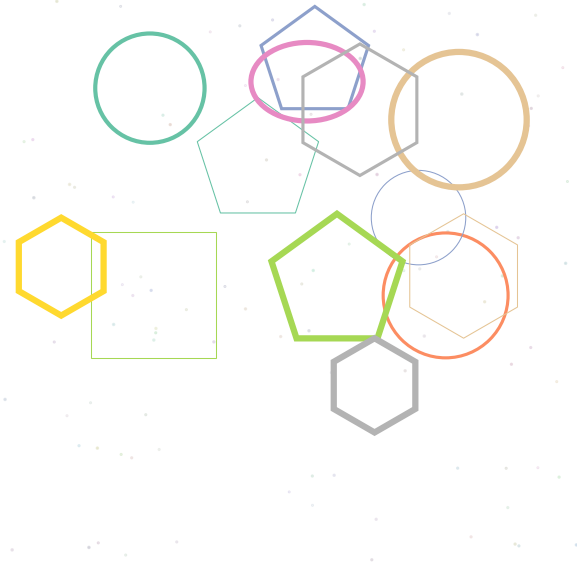[{"shape": "pentagon", "thickness": 0.5, "radius": 0.55, "center": [0.447, 0.72]}, {"shape": "circle", "thickness": 2, "radius": 0.47, "center": [0.26, 0.847]}, {"shape": "circle", "thickness": 1.5, "radius": 0.54, "center": [0.772, 0.488]}, {"shape": "pentagon", "thickness": 1.5, "radius": 0.49, "center": [0.545, 0.89]}, {"shape": "circle", "thickness": 0.5, "radius": 0.41, "center": [0.725, 0.622]}, {"shape": "oval", "thickness": 2.5, "radius": 0.49, "center": [0.532, 0.858]}, {"shape": "pentagon", "thickness": 3, "radius": 0.6, "center": [0.584, 0.51]}, {"shape": "square", "thickness": 0.5, "radius": 0.54, "center": [0.266, 0.488]}, {"shape": "hexagon", "thickness": 3, "radius": 0.42, "center": [0.106, 0.537]}, {"shape": "hexagon", "thickness": 0.5, "radius": 0.54, "center": [0.803, 0.521]}, {"shape": "circle", "thickness": 3, "radius": 0.59, "center": [0.795, 0.792]}, {"shape": "hexagon", "thickness": 1.5, "radius": 0.57, "center": [0.623, 0.809]}, {"shape": "hexagon", "thickness": 3, "radius": 0.41, "center": [0.649, 0.332]}]